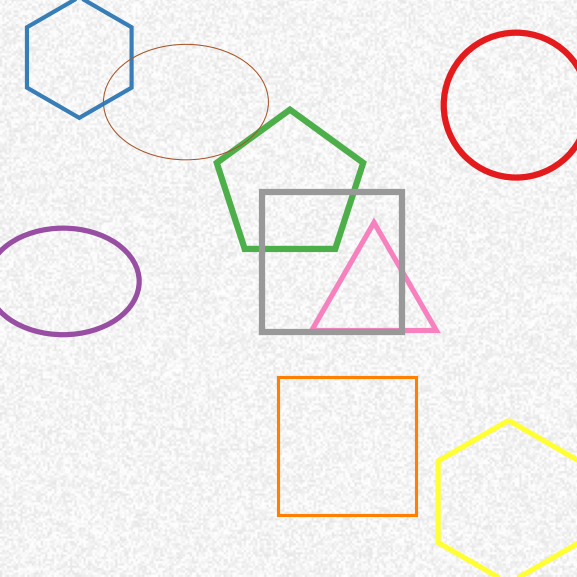[{"shape": "circle", "thickness": 3, "radius": 0.63, "center": [0.894, 0.817]}, {"shape": "hexagon", "thickness": 2, "radius": 0.52, "center": [0.137, 0.9]}, {"shape": "pentagon", "thickness": 3, "radius": 0.67, "center": [0.502, 0.676]}, {"shape": "oval", "thickness": 2.5, "radius": 0.66, "center": [0.109, 0.512]}, {"shape": "square", "thickness": 1.5, "radius": 0.6, "center": [0.601, 0.227]}, {"shape": "hexagon", "thickness": 2.5, "radius": 0.71, "center": [0.881, 0.13]}, {"shape": "oval", "thickness": 0.5, "radius": 0.71, "center": [0.322, 0.822]}, {"shape": "triangle", "thickness": 2.5, "radius": 0.62, "center": [0.648, 0.489]}, {"shape": "square", "thickness": 3, "radius": 0.61, "center": [0.575, 0.545]}]